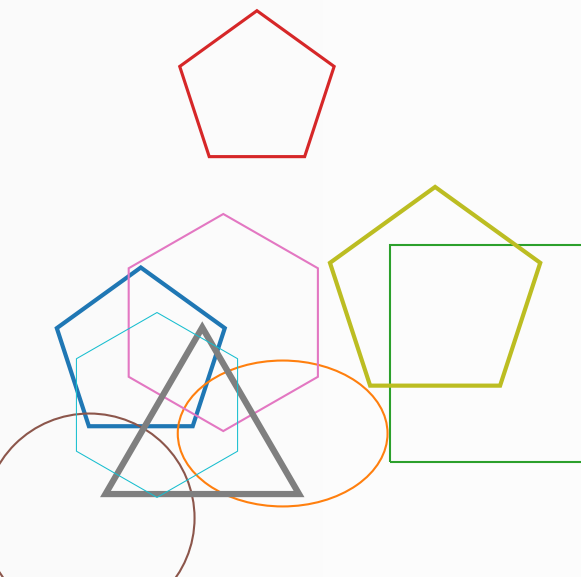[{"shape": "pentagon", "thickness": 2, "radius": 0.76, "center": [0.242, 0.384]}, {"shape": "oval", "thickness": 1, "radius": 0.9, "center": [0.486, 0.249]}, {"shape": "square", "thickness": 1, "radius": 0.94, "center": [0.859, 0.387]}, {"shape": "pentagon", "thickness": 1.5, "radius": 0.7, "center": [0.442, 0.841]}, {"shape": "circle", "thickness": 1, "radius": 0.9, "center": [0.154, 0.102]}, {"shape": "hexagon", "thickness": 1, "radius": 0.94, "center": [0.384, 0.441]}, {"shape": "triangle", "thickness": 3, "radius": 0.96, "center": [0.348, 0.24]}, {"shape": "pentagon", "thickness": 2, "radius": 0.95, "center": [0.749, 0.485]}, {"shape": "hexagon", "thickness": 0.5, "radius": 0.8, "center": [0.27, 0.298]}]